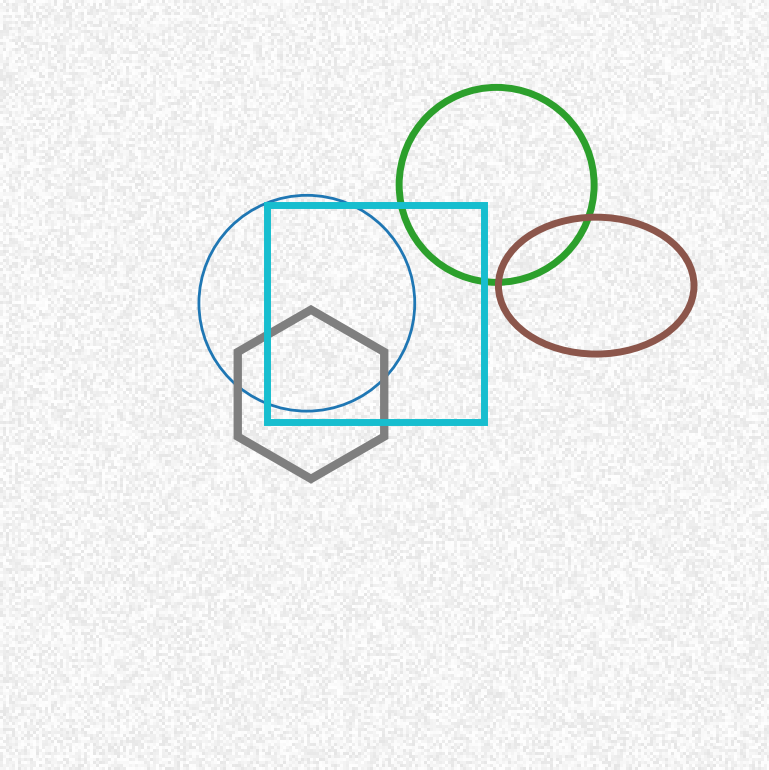[{"shape": "circle", "thickness": 1, "radius": 0.7, "center": [0.398, 0.606]}, {"shape": "circle", "thickness": 2.5, "radius": 0.63, "center": [0.645, 0.76]}, {"shape": "oval", "thickness": 2.5, "radius": 0.63, "center": [0.774, 0.629]}, {"shape": "hexagon", "thickness": 3, "radius": 0.55, "center": [0.404, 0.488]}, {"shape": "square", "thickness": 2.5, "radius": 0.7, "center": [0.487, 0.593]}]